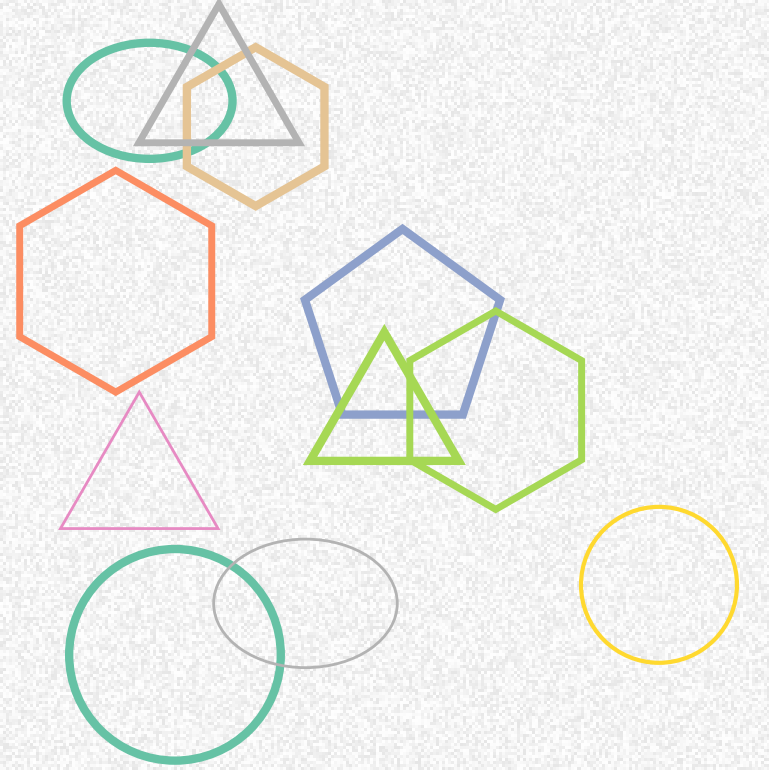[{"shape": "circle", "thickness": 3, "radius": 0.69, "center": [0.227, 0.15]}, {"shape": "oval", "thickness": 3, "radius": 0.54, "center": [0.194, 0.869]}, {"shape": "hexagon", "thickness": 2.5, "radius": 0.72, "center": [0.15, 0.635]}, {"shape": "pentagon", "thickness": 3, "radius": 0.67, "center": [0.523, 0.569]}, {"shape": "triangle", "thickness": 1, "radius": 0.59, "center": [0.181, 0.373]}, {"shape": "hexagon", "thickness": 2.5, "radius": 0.64, "center": [0.644, 0.467]}, {"shape": "triangle", "thickness": 3, "radius": 0.56, "center": [0.499, 0.457]}, {"shape": "circle", "thickness": 1.5, "radius": 0.51, "center": [0.856, 0.24]}, {"shape": "hexagon", "thickness": 3, "radius": 0.52, "center": [0.332, 0.836]}, {"shape": "oval", "thickness": 1, "radius": 0.6, "center": [0.397, 0.216]}, {"shape": "triangle", "thickness": 2.5, "radius": 0.6, "center": [0.284, 0.875]}]